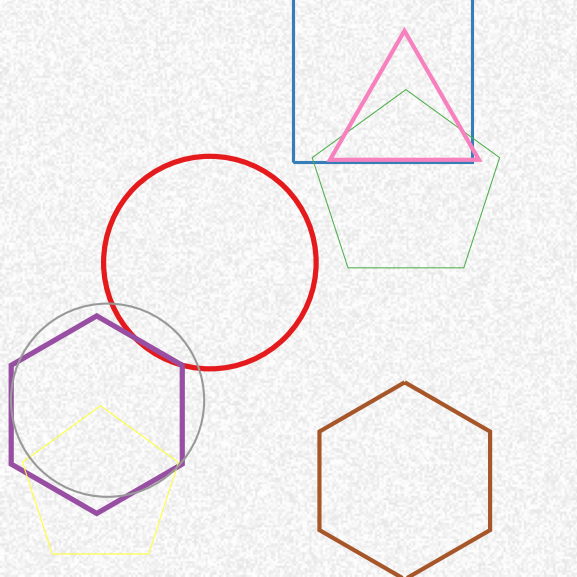[{"shape": "circle", "thickness": 2.5, "radius": 0.92, "center": [0.363, 0.544]}, {"shape": "square", "thickness": 1.5, "radius": 0.77, "center": [0.662, 0.874]}, {"shape": "pentagon", "thickness": 0.5, "radius": 0.85, "center": [0.703, 0.673]}, {"shape": "hexagon", "thickness": 2.5, "radius": 0.86, "center": [0.168, 0.281]}, {"shape": "pentagon", "thickness": 0.5, "radius": 0.71, "center": [0.174, 0.155]}, {"shape": "hexagon", "thickness": 2, "radius": 0.85, "center": [0.701, 0.167]}, {"shape": "triangle", "thickness": 2, "radius": 0.74, "center": [0.7, 0.797]}, {"shape": "circle", "thickness": 1, "radius": 0.84, "center": [0.186, 0.306]}]